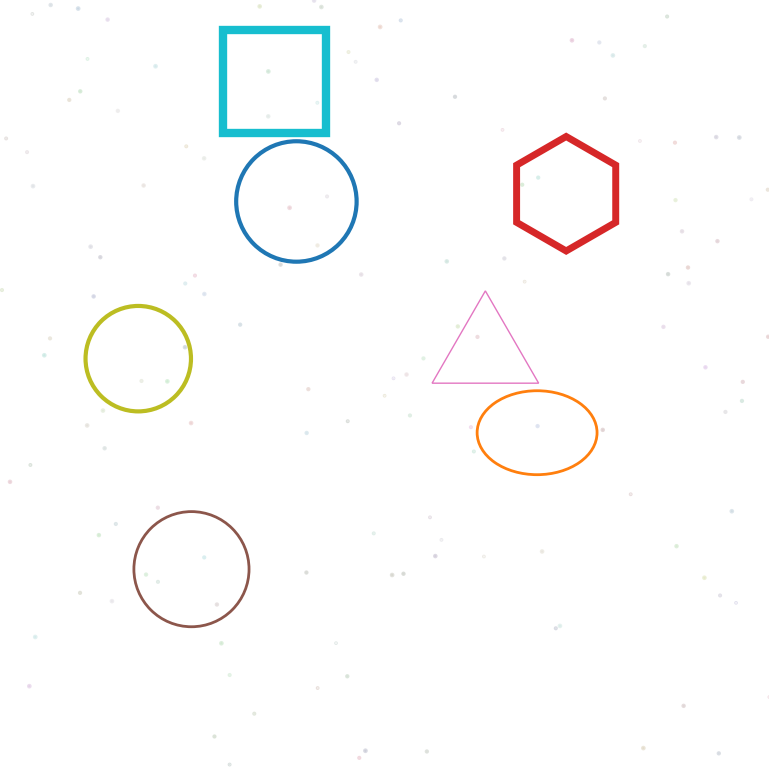[{"shape": "circle", "thickness": 1.5, "radius": 0.39, "center": [0.385, 0.738]}, {"shape": "oval", "thickness": 1, "radius": 0.39, "center": [0.698, 0.438]}, {"shape": "hexagon", "thickness": 2.5, "radius": 0.37, "center": [0.735, 0.748]}, {"shape": "circle", "thickness": 1, "radius": 0.37, "center": [0.249, 0.261]}, {"shape": "triangle", "thickness": 0.5, "radius": 0.4, "center": [0.63, 0.542]}, {"shape": "circle", "thickness": 1.5, "radius": 0.34, "center": [0.18, 0.534]}, {"shape": "square", "thickness": 3, "radius": 0.33, "center": [0.356, 0.894]}]